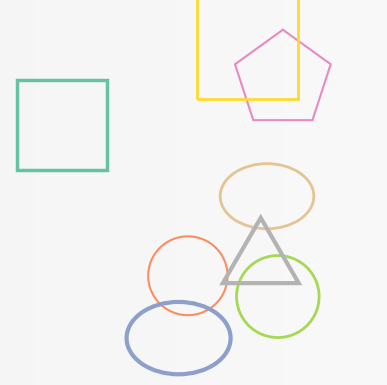[{"shape": "square", "thickness": 2.5, "radius": 0.58, "center": [0.159, 0.675]}, {"shape": "circle", "thickness": 1.5, "radius": 0.51, "center": [0.485, 0.284]}, {"shape": "oval", "thickness": 3, "radius": 0.67, "center": [0.461, 0.122]}, {"shape": "pentagon", "thickness": 1.5, "radius": 0.65, "center": [0.73, 0.793]}, {"shape": "circle", "thickness": 2, "radius": 0.53, "center": [0.717, 0.23]}, {"shape": "square", "thickness": 2, "radius": 0.65, "center": [0.639, 0.874]}, {"shape": "oval", "thickness": 2, "radius": 0.6, "center": [0.689, 0.49]}, {"shape": "triangle", "thickness": 3, "radius": 0.57, "center": [0.673, 0.321]}]